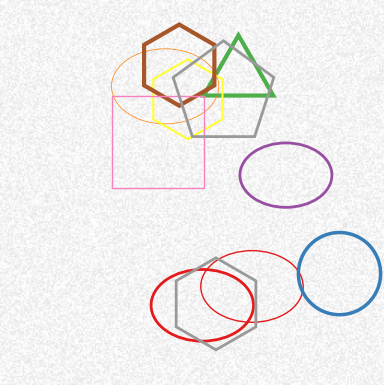[{"shape": "oval", "thickness": 2, "radius": 0.66, "center": [0.525, 0.207]}, {"shape": "oval", "thickness": 1, "radius": 0.66, "center": [0.654, 0.256]}, {"shape": "circle", "thickness": 2.5, "radius": 0.53, "center": [0.882, 0.289]}, {"shape": "triangle", "thickness": 3, "radius": 0.52, "center": [0.619, 0.804]}, {"shape": "oval", "thickness": 2, "radius": 0.6, "center": [0.743, 0.545]}, {"shape": "oval", "thickness": 0.5, "radius": 0.7, "center": [0.429, 0.776]}, {"shape": "hexagon", "thickness": 1.5, "radius": 0.52, "center": [0.488, 0.742]}, {"shape": "hexagon", "thickness": 3, "radius": 0.53, "center": [0.466, 0.831]}, {"shape": "square", "thickness": 1, "radius": 0.6, "center": [0.411, 0.631]}, {"shape": "pentagon", "thickness": 2, "radius": 0.69, "center": [0.581, 0.756]}, {"shape": "hexagon", "thickness": 2, "radius": 0.6, "center": [0.561, 0.211]}]